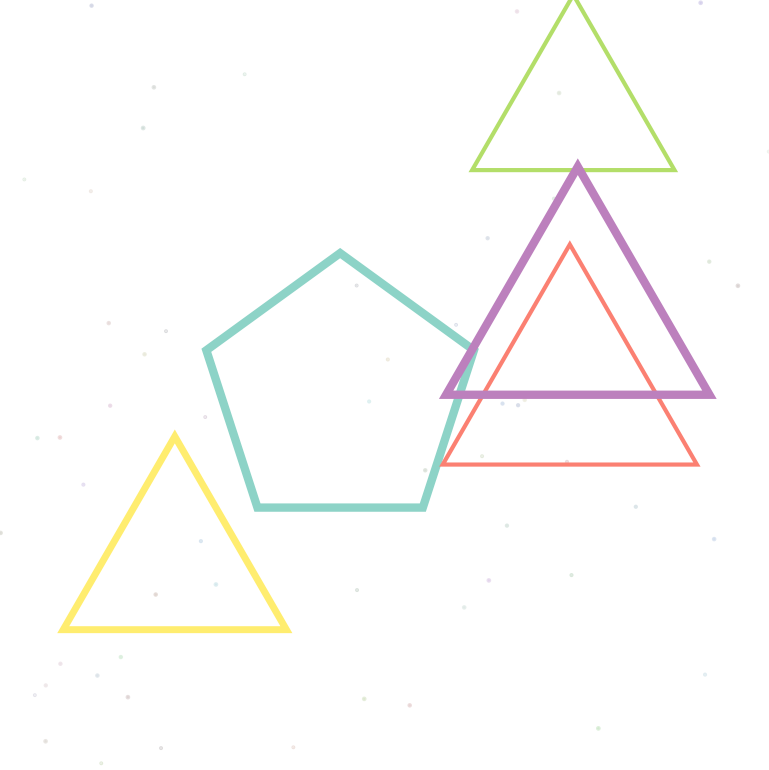[{"shape": "pentagon", "thickness": 3, "radius": 0.91, "center": [0.442, 0.489]}, {"shape": "triangle", "thickness": 1.5, "radius": 0.95, "center": [0.74, 0.492]}, {"shape": "triangle", "thickness": 1.5, "radius": 0.76, "center": [0.745, 0.855]}, {"shape": "triangle", "thickness": 3, "radius": 0.99, "center": [0.75, 0.586]}, {"shape": "triangle", "thickness": 2.5, "radius": 0.84, "center": [0.227, 0.266]}]